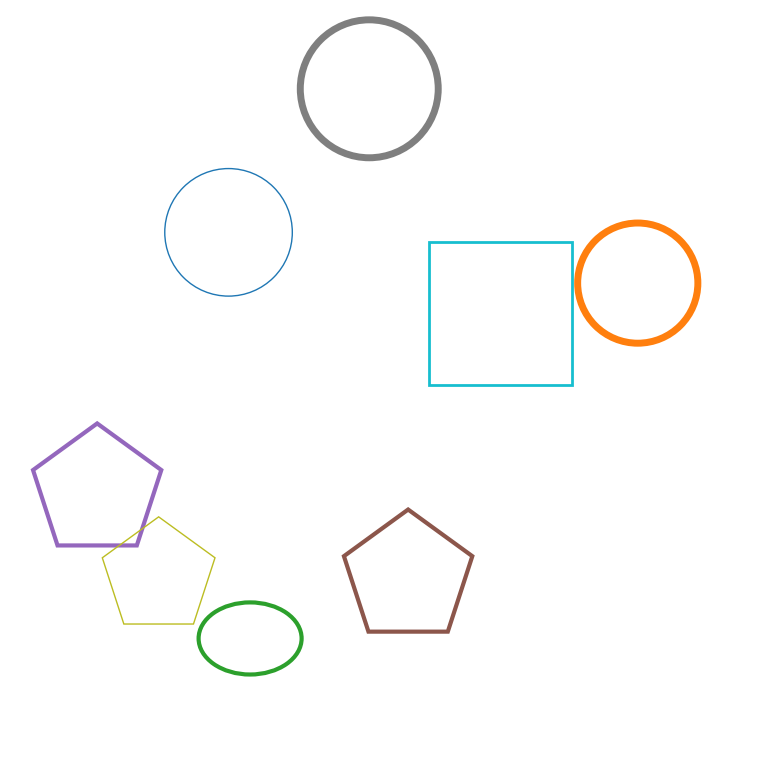[{"shape": "circle", "thickness": 0.5, "radius": 0.41, "center": [0.297, 0.698]}, {"shape": "circle", "thickness": 2.5, "radius": 0.39, "center": [0.828, 0.632]}, {"shape": "oval", "thickness": 1.5, "radius": 0.33, "center": [0.325, 0.171]}, {"shape": "pentagon", "thickness": 1.5, "radius": 0.44, "center": [0.126, 0.362]}, {"shape": "pentagon", "thickness": 1.5, "radius": 0.44, "center": [0.53, 0.251]}, {"shape": "circle", "thickness": 2.5, "radius": 0.45, "center": [0.48, 0.885]}, {"shape": "pentagon", "thickness": 0.5, "radius": 0.38, "center": [0.206, 0.252]}, {"shape": "square", "thickness": 1, "radius": 0.46, "center": [0.651, 0.593]}]